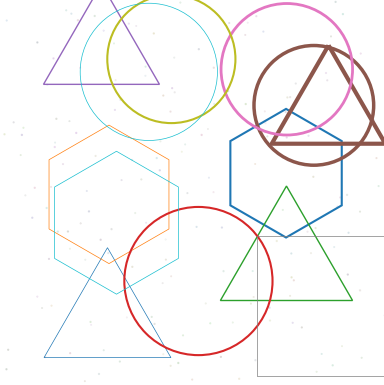[{"shape": "hexagon", "thickness": 1.5, "radius": 0.84, "center": [0.743, 0.55]}, {"shape": "triangle", "thickness": 0.5, "radius": 0.95, "center": [0.279, 0.166]}, {"shape": "hexagon", "thickness": 0.5, "radius": 0.9, "center": [0.283, 0.495]}, {"shape": "triangle", "thickness": 1, "radius": 0.99, "center": [0.744, 0.319]}, {"shape": "circle", "thickness": 1.5, "radius": 0.96, "center": [0.515, 0.27]}, {"shape": "triangle", "thickness": 1, "radius": 0.87, "center": [0.264, 0.868]}, {"shape": "triangle", "thickness": 3, "radius": 0.85, "center": [0.853, 0.712]}, {"shape": "circle", "thickness": 2.5, "radius": 0.78, "center": [0.815, 0.726]}, {"shape": "circle", "thickness": 2, "radius": 0.85, "center": [0.745, 0.82]}, {"shape": "square", "thickness": 0.5, "radius": 0.91, "center": [0.85, 0.205]}, {"shape": "circle", "thickness": 1.5, "radius": 0.83, "center": [0.445, 0.847]}, {"shape": "circle", "thickness": 0.5, "radius": 0.89, "center": [0.387, 0.813]}, {"shape": "hexagon", "thickness": 0.5, "radius": 0.93, "center": [0.303, 0.422]}]